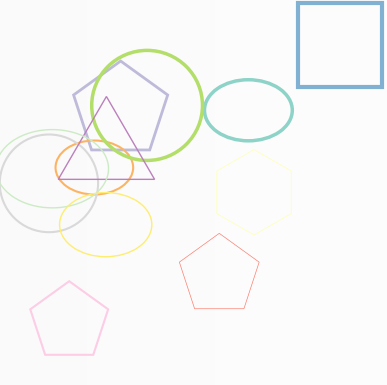[{"shape": "oval", "thickness": 2.5, "radius": 0.57, "center": [0.641, 0.714]}, {"shape": "hexagon", "thickness": 0.5, "radius": 0.55, "center": [0.656, 0.5]}, {"shape": "pentagon", "thickness": 2, "radius": 0.64, "center": [0.311, 0.714]}, {"shape": "pentagon", "thickness": 0.5, "radius": 0.54, "center": [0.566, 0.286]}, {"shape": "square", "thickness": 3, "radius": 0.55, "center": [0.878, 0.884]}, {"shape": "oval", "thickness": 1.5, "radius": 0.5, "center": [0.243, 0.565]}, {"shape": "circle", "thickness": 2.5, "radius": 0.71, "center": [0.38, 0.726]}, {"shape": "pentagon", "thickness": 1.5, "radius": 0.53, "center": [0.179, 0.164]}, {"shape": "circle", "thickness": 1.5, "radius": 0.63, "center": [0.126, 0.524]}, {"shape": "triangle", "thickness": 1, "radius": 0.72, "center": [0.275, 0.606]}, {"shape": "oval", "thickness": 1, "radius": 0.73, "center": [0.135, 0.562]}, {"shape": "oval", "thickness": 1, "radius": 0.6, "center": [0.273, 0.416]}]